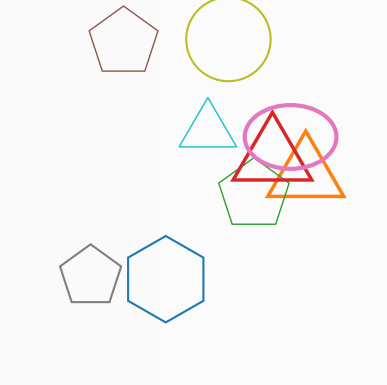[{"shape": "hexagon", "thickness": 1.5, "radius": 0.56, "center": [0.428, 0.275]}, {"shape": "triangle", "thickness": 2.5, "radius": 0.57, "center": [0.789, 0.546]}, {"shape": "pentagon", "thickness": 1, "radius": 0.48, "center": [0.655, 0.495]}, {"shape": "triangle", "thickness": 2.5, "radius": 0.59, "center": [0.703, 0.591]}, {"shape": "pentagon", "thickness": 1, "radius": 0.47, "center": [0.319, 0.891]}, {"shape": "oval", "thickness": 3, "radius": 0.59, "center": [0.75, 0.644]}, {"shape": "pentagon", "thickness": 1.5, "radius": 0.41, "center": [0.234, 0.282]}, {"shape": "circle", "thickness": 1.5, "radius": 0.54, "center": [0.589, 0.898]}, {"shape": "triangle", "thickness": 1, "radius": 0.43, "center": [0.536, 0.661]}]